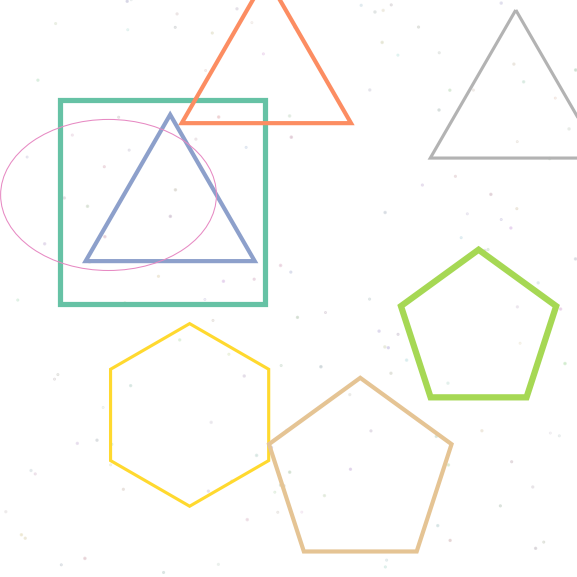[{"shape": "square", "thickness": 2.5, "radius": 0.89, "center": [0.281, 0.649]}, {"shape": "triangle", "thickness": 2, "radius": 0.85, "center": [0.461, 0.871]}, {"shape": "triangle", "thickness": 2, "radius": 0.85, "center": [0.295, 0.632]}, {"shape": "oval", "thickness": 0.5, "radius": 0.93, "center": [0.188, 0.662]}, {"shape": "pentagon", "thickness": 3, "radius": 0.71, "center": [0.829, 0.425]}, {"shape": "hexagon", "thickness": 1.5, "radius": 0.79, "center": [0.328, 0.281]}, {"shape": "pentagon", "thickness": 2, "radius": 0.83, "center": [0.624, 0.179]}, {"shape": "triangle", "thickness": 1.5, "radius": 0.85, "center": [0.893, 0.811]}]